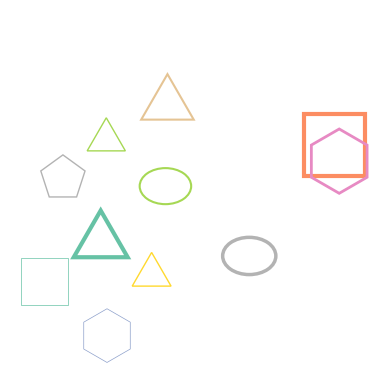[{"shape": "triangle", "thickness": 3, "radius": 0.4, "center": [0.262, 0.372]}, {"shape": "square", "thickness": 0.5, "radius": 0.3, "center": [0.116, 0.268]}, {"shape": "square", "thickness": 3, "radius": 0.4, "center": [0.869, 0.623]}, {"shape": "hexagon", "thickness": 0.5, "radius": 0.35, "center": [0.278, 0.128]}, {"shape": "hexagon", "thickness": 2, "radius": 0.42, "center": [0.881, 0.581]}, {"shape": "triangle", "thickness": 1, "radius": 0.29, "center": [0.276, 0.637]}, {"shape": "oval", "thickness": 1.5, "radius": 0.33, "center": [0.43, 0.517]}, {"shape": "triangle", "thickness": 1, "radius": 0.29, "center": [0.394, 0.286]}, {"shape": "triangle", "thickness": 1.5, "radius": 0.39, "center": [0.435, 0.729]}, {"shape": "oval", "thickness": 2.5, "radius": 0.35, "center": [0.647, 0.335]}, {"shape": "pentagon", "thickness": 1, "radius": 0.3, "center": [0.163, 0.537]}]